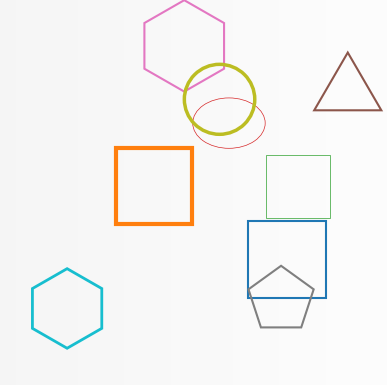[{"shape": "square", "thickness": 1.5, "radius": 0.5, "center": [0.742, 0.326]}, {"shape": "square", "thickness": 3, "radius": 0.49, "center": [0.397, 0.517]}, {"shape": "square", "thickness": 0.5, "radius": 0.41, "center": [0.769, 0.515]}, {"shape": "oval", "thickness": 0.5, "radius": 0.47, "center": [0.591, 0.68]}, {"shape": "triangle", "thickness": 1.5, "radius": 0.5, "center": [0.897, 0.764]}, {"shape": "hexagon", "thickness": 1.5, "radius": 0.59, "center": [0.475, 0.881]}, {"shape": "pentagon", "thickness": 1.5, "radius": 0.44, "center": [0.725, 0.221]}, {"shape": "circle", "thickness": 2.5, "radius": 0.45, "center": [0.567, 0.742]}, {"shape": "hexagon", "thickness": 2, "radius": 0.52, "center": [0.173, 0.199]}]